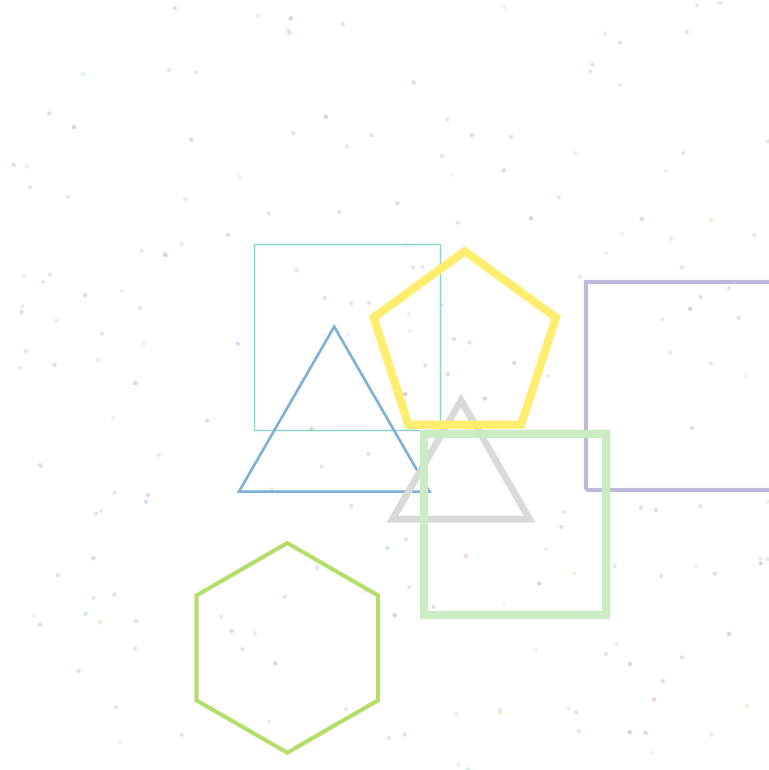[{"shape": "square", "thickness": 0.5, "radius": 0.6, "center": [0.45, 0.562]}, {"shape": "square", "thickness": 1.5, "radius": 0.67, "center": [0.896, 0.499]}, {"shape": "triangle", "thickness": 1, "radius": 0.71, "center": [0.434, 0.433]}, {"shape": "hexagon", "thickness": 1.5, "radius": 0.68, "center": [0.373, 0.159]}, {"shape": "triangle", "thickness": 2.5, "radius": 0.51, "center": [0.599, 0.377]}, {"shape": "square", "thickness": 3, "radius": 0.59, "center": [0.669, 0.319]}, {"shape": "pentagon", "thickness": 3, "radius": 0.62, "center": [0.604, 0.549]}]